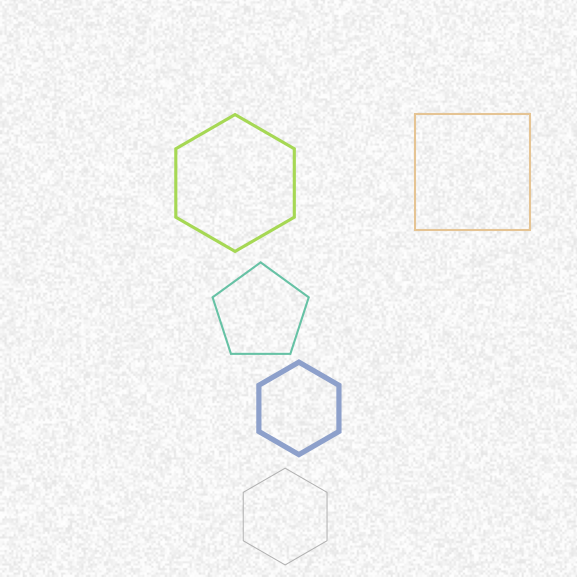[{"shape": "pentagon", "thickness": 1, "radius": 0.44, "center": [0.451, 0.457]}, {"shape": "hexagon", "thickness": 2.5, "radius": 0.4, "center": [0.518, 0.292]}, {"shape": "hexagon", "thickness": 1.5, "radius": 0.59, "center": [0.407, 0.682]}, {"shape": "square", "thickness": 1, "radius": 0.5, "center": [0.818, 0.702]}, {"shape": "hexagon", "thickness": 0.5, "radius": 0.42, "center": [0.494, 0.105]}]